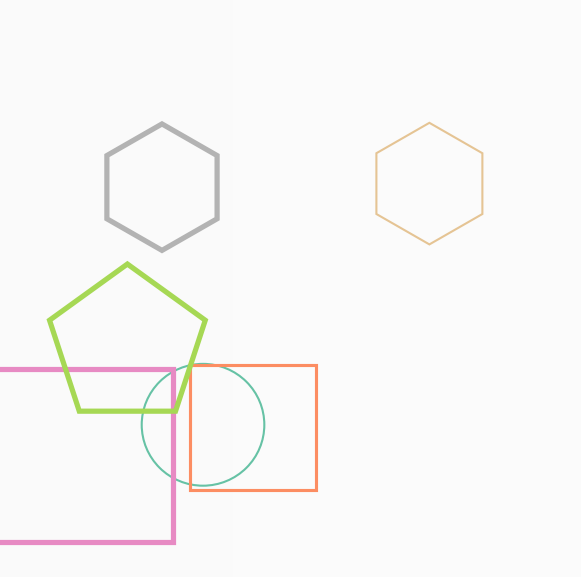[{"shape": "circle", "thickness": 1, "radius": 0.53, "center": [0.349, 0.264]}, {"shape": "square", "thickness": 1.5, "radius": 0.54, "center": [0.435, 0.259]}, {"shape": "square", "thickness": 2.5, "radius": 0.75, "center": [0.147, 0.21]}, {"shape": "pentagon", "thickness": 2.5, "radius": 0.7, "center": [0.219, 0.401]}, {"shape": "hexagon", "thickness": 1, "radius": 0.53, "center": [0.739, 0.681]}, {"shape": "hexagon", "thickness": 2.5, "radius": 0.55, "center": [0.279, 0.675]}]